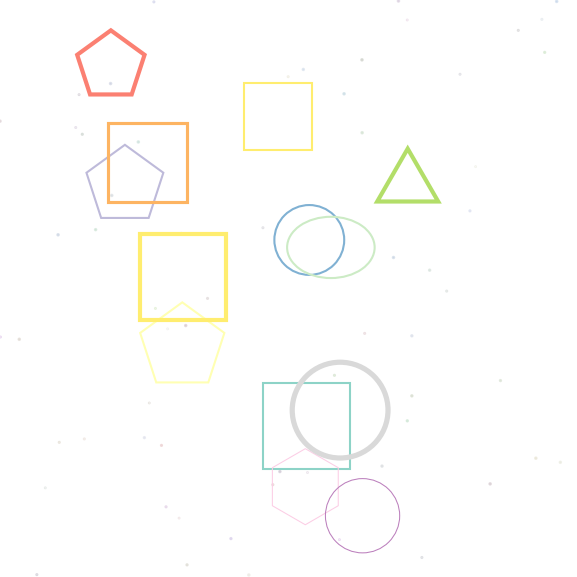[{"shape": "square", "thickness": 1, "radius": 0.37, "center": [0.531, 0.261]}, {"shape": "pentagon", "thickness": 1, "radius": 0.38, "center": [0.316, 0.399]}, {"shape": "pentagon", "thickness": 1, "radius": 0.35, "center": [0.216, 0.678]}, {"shape": "pentagon", "thickness": 2, "radius": 0.31, "center": [0.192, 0.885]}, {"shape": "circle", "thickness": 1, "radius": 0.3, "center": [0.536, 0.584]}, {"shape": "square", "thickness": 1.5, "radius": 0.34, "center": [0.256, 0.718]}, {"shape": "triangle", "thickness": 2, "radius": 0.3, "center": [0.706, 0.681]}, {"shape": "hexagon", "thickness": 0.5, "radius": 0.33, "center": [0.529, 0.156]}, {"shape": "circle", "thickness": 2.5, "radius": 0.41, "center": [0.589, 0.289]}, {"shape": "circle", "thickness": 0.5, "radius": 0.32, "center": [0.628, 0.106]}, {"shape": "oval", "thickness": 1, "radius": 0.38, "center": [0.573, 0.571]}, {"shape": "square", "thickness": 1, "radius": 0.29, "center": [0.481, 0.797]}, {"shape": "square", "thickness": 2, "radius": 0.37, "center": [0.317, 0.52]}]